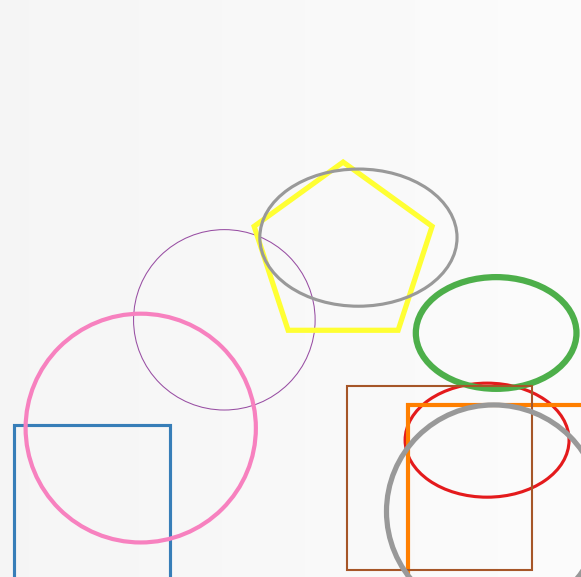[{"shape": "oval", "thickness": 1.5, "radius": 0.71, "center": [0.838, 0.237]}, {"shape": "square", "thickness": 1.5, "radius": 0.67, "center": [0.158, 0.131]}, {"shape": "oval", "thickness": 3, "radius": 0.69, "center": [0.854, 0.423]}, {"shape": "circle", "thickness": 0.5, "radius": 0.78, "center": [0.386, 0.445]}, {"shape": "square", "thickness": 2, "radius": 0.79, "center": [0.858, 0.141]}, {"shape": "pentagon", "thickness": 2.5, "radius": 0.8, "center": [0.59, 0.557]}, {"shape": "square", "thickness": 1, "radius": 0.8, "center": [0.756, 0.172]}, {"shape": "circle", "thickness": 2, "radius": 0.99, "center": [0.242, 0.258]}, {"shape": "circle", "thickness": 2.5, "radius": 0.92, "center": [0.849, 0.113]}, {"shape": "oval", "thickness": 1.5, "radius": 0.85, "center": [0.617, 0.588]}]